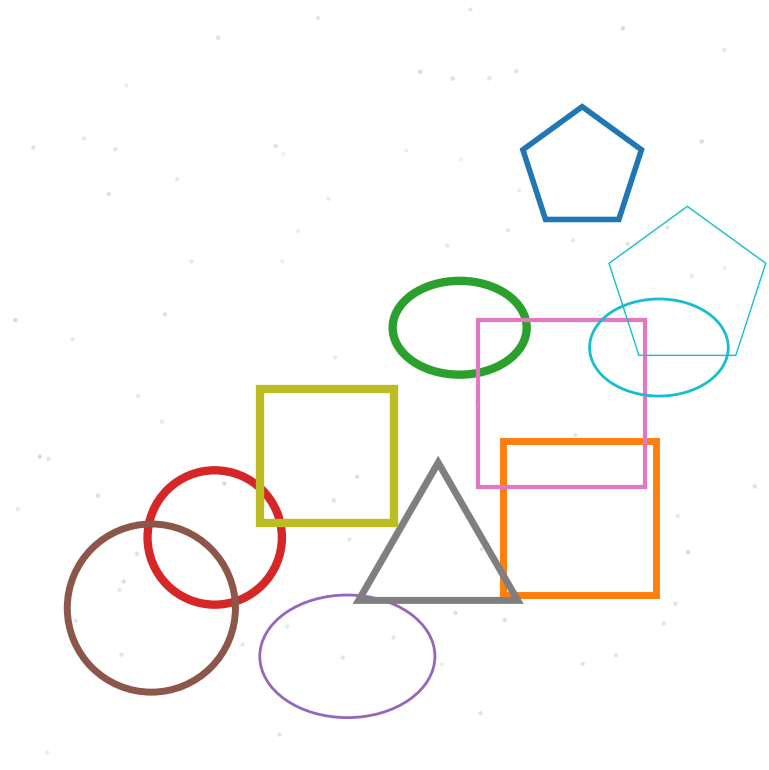[{"shape": "pentagon", "thickness": 2, "radius": 0.4, "center": [0.756, 0.78]}, {"shape": "square", "thickness": 2.5, "radius": 0.5, "center": [0.752, 0.327]}, {"shape": "oval", "thickness": 3, "radius": 0.44, "center": [0.597, 0.574]}, {"shape": "circle", "thickness": 3, "radius": 0.44, "center": [0.279, 0.302]}, {"shape": "oval", "thickness": 1, "radius": 0.57, "center": [0.451, 0.148]}, {"shape": "circle", "thickness": 2.5, "radius": 0.55, "center": [0.197, 0.21]}, {"shape": "square", "thickness": 1.5, "radius": 0.54, "center": [0.729, 0.476]}, {"shape": "triangle", "thickness": 2.5, "radius": 0.6, "center": [0.569, 0.28]}, {"shape": "square", "thickness": 3, "radius": 0.43, "center": [0.425, 0.408]}, {"shape": "oval", "thickness": 1, "radius": 0.45, "center": [0.856, 0.549]}, {"shape": "pentagon", "thickness": 0.5, "radius": 0.53, "center": [0.893, 0.625]}]